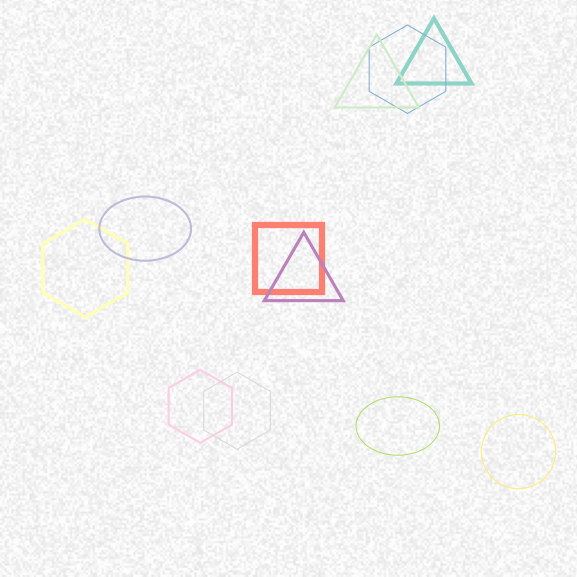[{"shape": "triangle", "thickness": 2, "radius": 0.38, "center": [0.752, 0.892]}, {"shape": "hexagon", "thickness": 1.5, "radius": 0.42, "center": [0.148, 0.535]}, {"shape": "oval", "thickness": 1, "radius": 0.4, "center": [0.251, 0.603]}, {"shape": "square", "thickness": 3, "radius": 0.29, "center": [0.5, 0.551]}, {"shape": "hexagon", "thickness": 0.5, "radius": 0.38, "center": [0.706, 0.879]}, {"shape": "oval", "thickness": 0.5, "radius": 0.36, "center": [0.689, 0.261]}, {"shape": "hexagon", "thickness": 1, "radius": 0.32, "center": [0.347, 0.296]}, {"shape": "hexagon", "thickness": 0.5, "radius": 0.33, "center": [0.41, 0.288]}, {"shape": "triangle", "thickness": 1.5, "radius": 0.39, "center": [0.526, 0.518]}, {"shape": "triangle", "thickness": 1, "radius": 0.42, "center": [0.652, 0.855]}, {"shape": "circle", "thickness": 0.5, "radius": 0.32, "center": [0.898, 0.217]}]